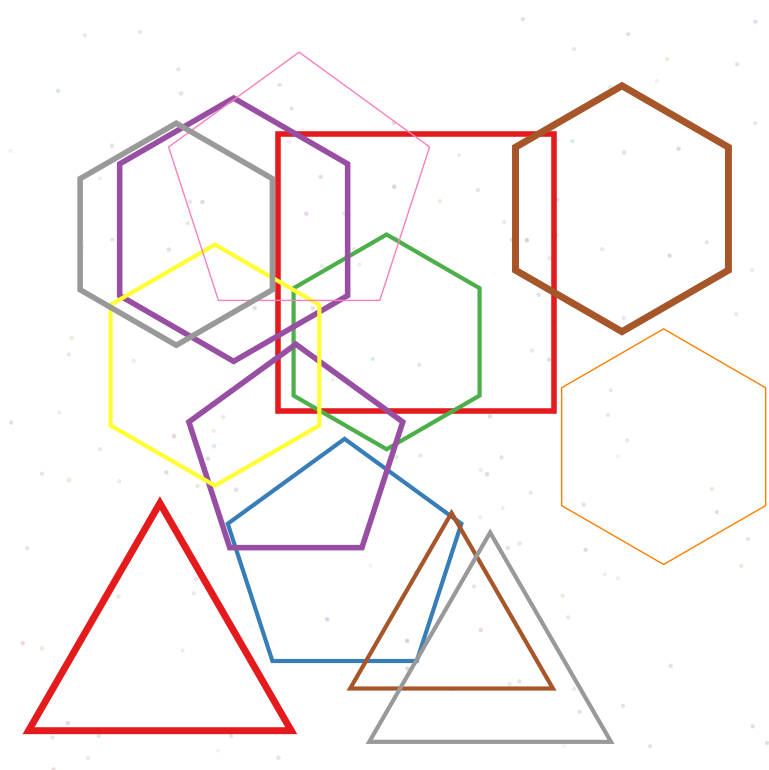[{"shape": "square", "thickness": 2, "radius": 0.9, "center": [0.54, 0.646]}, {"shape": "triangle", "thickness": 2.5, "radius": 0.99, "center": [0.208, 0.15]}, {"shape": "pentagon", "thickness": 1.5, "radius": 0.8, "center": [0.448, 0.271]}, {"shape": "hexagon", "thickness": 1.5, "radius": 0.7, "center": [0.502, 0.556]}, {"shape": "pentagon", "thickness": 2, "radius": 0.73, "center": [0.384, 0.407]}, {"shape": "hexagon", "thickness": 2, "radius": 0.85, "center": [0.303, 0.702]}, {"shape": "hexagon", "thickness": 0.5, "radius": 0.76, "center": [0.862, 0.42]}, {"shape": "hexagon", "thickness": 1.5, "radius": 0.78, "center": [0.279, 0.526]}, {"shape": "triangle", "thickness": 1.5, "radius": 0.76, "center": [0.586, 0.182]}, {"shape": "hexagon", "thickness": 2.5, "radius": 0.8, "center": [0.808, 0.729]}, {"shape": "pentagon", "thickness": 0.5, "radius": 0.89, "center": [0.388, 0.754]}, {"shape": "hexagon", "thickness": 2, "radius": 0.72, "center": [0.229, 0.696]}, {"shape": "triangle", "thickness": 1.5, "radius": 0.91, "center": [0.637, 0.127]}]